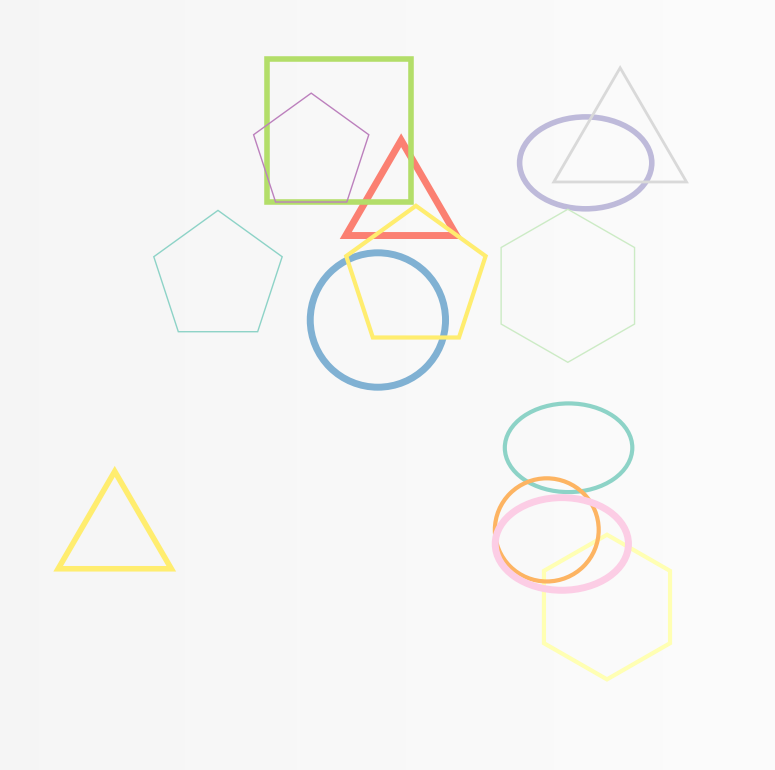[{"shape": "pentagon", "thickness": 0.5, "radius": 0.44, "center": [0.281, 0.64]}, {"shape": "oval", "thickness": 1.5, "radius": 0.41, "center": [0.734, 0.419]}, {"shape": "hexagon", "thickness": 1.5, "radius": 0.47, "center": [0.783, 0.212]}, {"shape": "oval", "thickness": 2, "radius": 0.43, "center": [0.756, 0.789]}, {"shape": "triangle", "thickness": 2.5, "radius": 0.41, "center": [0.518, 0.735]}, {"shape": "circle", "thickness": 2.5, "radius": 0.44, "center": [0.488, 0.584]}, {"shape": "circle", "thickness": 1.5, "radius": 0.33, "center": [0.706, 0.312]}, {"shape": "square", "thickness": 2, "radius": 0.46, "center": [0.437, 0.831]}, {"shape": "oval", "thickness": 2.5, "radius": 0.43, "center": [0.725, 0.294]}, {"shape": "triangle", "thickness": 1, "radius": 0.49, "center": [0.8, 0.813]}, {"shape": "pentagon", "thickness": 0.5, "radius": 0.39, "center": [0.402, 0.801]}, {"shape": "hexagon", "thickness": 0.5, "radius": 0.5, "center": [0.733, 0.629]}, {"shape": "triangle", "thickness": 2, "radius": 0.42, "center": [0.148, 0.303]}, {"shape": "pentagon", "thickness": 1.5, "radius": 0.47, "center": [0.537, 0.638]}]